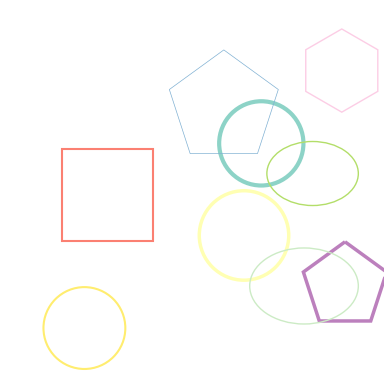[{"shape": "circle", "thickness": 3, "radius": 0.55, "center": [0.679, 0.628]}, {"shape": "circle", "thickness": 2.5, "radius": 0.58, "center": [0.634, 0.388]}, {"shape": "square", "thickness": 1.5, "radius": 0.6, "center": [0.279, 0.494]}, {"shape": "pentagon", "thickness": 0.5, "radius": 0.74, "center": [0.581, 0.722]}, {"shape": "oval", "thickness": 1, "radius": 0.59, "center": [0.812, 0.549]}, {"shape": "hexagon", "thickness": 1, "radius": 0.54, "center": [0.888, 0.817]}, {"shape": "pentagon", "thickness": 2.5, "radius": 0.57, "center": [0.896, 0.258]}, {"shape": "oval", "thickness": 1, "radius": 0.71, "center": [0.79, 0.257]}, {"shape": "circle", "thickness": 1.5, "radius": 0.53, "center": [0.219, 0.148]}]